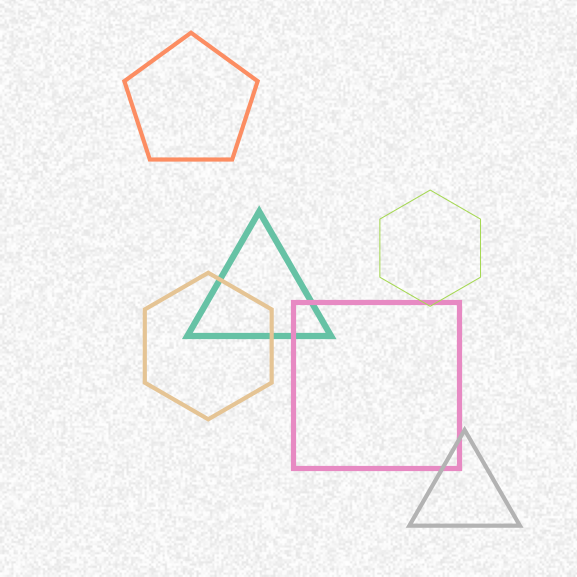[{"shape": "triangle", "thickness": 3, "radius": 0.72, "center": [0.449, 0.489]}, {"shape": "pentagon", "thickness": 2, "radius": 0.61, "center": [0.331, 0.821]}, {"shape": "square", "thickness": 2.5, "radius": 0.72, "center": [0.651, 0.333]}, {"shape": "hexagon", "thickness": 0.5, "radius": 0.5, "center": [0.745, 0.569]}, {"shape": "hexagon", "thickness": 2, "radius": 0.63, "center": [0.361, 0.4]}, {"shape": "triangle", "thickness": 2, "radius": 0.55, "center": [0.805, 0.144]}]